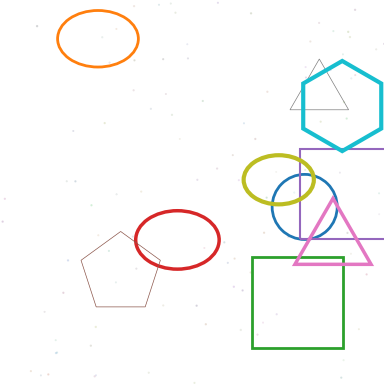[{"shape": "circle", "thickness": 2, "radius": 0.42, "center": [0.791, 0.463]}, {"shape": "oval", "thickness": 2, "radius": 0.52, "center": [0.254, 0.899]}, {"shape": "square", "thickness": 2, "radius": 0.59, "center": [0.773, 0.214]}, {"shape": "oval", "thickness": 2.5, "radius": 0.54, "center": [0.461, 0.377]}, {"shape": "square", "thickness": 1.5, "radius": 0.58, "center": [0.896, 0.496]}, {"shape": "pentagon", "thickness": 0.5, "radius": 0.54, "center": [0.313, 0.29]}, {"shape": "triangle", "thickness": 2.5, "radius": 0.57, "center": [0.865, 0.37]}, {"shape": "triangle", "thickness": 0.5, "radius": 0.44, "center": [0.829, 0.759]}, {"shape": "oval", "thickness": 3, "radius": 0.46, "center": [0.724, 0.533]}, {"shape": "hexagon", "thickness": 3, "radius": 0.59, "center": [0.889, 0.725]}]